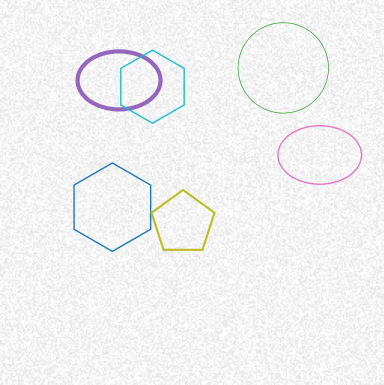[{"shape": "hexagon", "thickness": 1, "radius": 0.57, "center": [0.292, 0.462]}, {"shape": "circle", "thickness": 0.5, "radius": 0.59, "center": [0.736, 0.824]}, {"shape": "oval", "thickness": 3, "radius": 0.54, "center": [0.309, 0.791]}, {"shape": "oval", "thickness": 1, "radius": 0.54, "center": [0.83, 0.598]}, {"shape": "pentagon", "thickness": 1.5, "radius": 0.43, "center": [0.475, 0.421]}, {"shape": "hexagon", "thickness": 1, "radius": 0.47, "center": [0.396, 0.775]}]